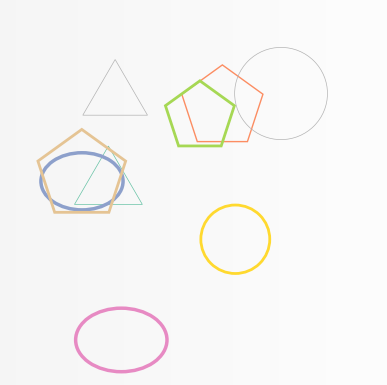[{"shape": "triangle", "thickness": 0.5, "radius": 0.51, "center": [0.28, 0.52]}, {"shape": "pentagon", "thickness": 1, "radius": 0.55, "center": [0.574, 0.721]}, {"shape": "oval", "thickness": 2.5, "radius": 0.53, "center": [0.212, 0.529]}, {"shape": "oval", "thickness": 2.5, "radius": 0.59, "center": [0.313, 0.117]}, {"shape": "pentagon", "thickness": 2, "radius": 0.47, "center": [0.516, 0.697]}, {"shape": "circle", "thickness": 2, "radius": 0.44, "center": [0.607, 0.379]}, {"shape": "pentagon", "thickness": 2, "radius": 0.6, "center": [0.211, 0.545]}, {"shape": "circle", "thickness": 0.5, "radius": 0.6, "center": [0.725, 0.757]}, {"shape": "triangle", "thickness": 0.5, "radius": 0.48, "center": [0.297, 0.749]}]